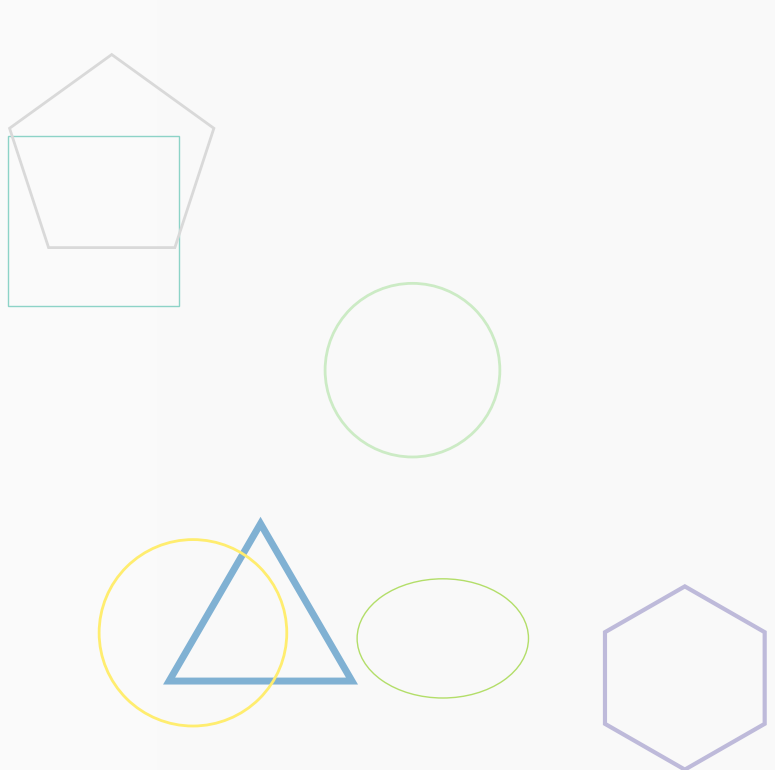[{"shape": "square", "thickness": 0.5, "radius": 0.55, "center": [0.12, 0.713]}, {"shape": "hexagon", "thickness": 1.5, "radius": 0.59, "center": [0.884, 0.119]}, {"shape": "triangle", "thickness": 2.5, "radius": 0.68, "center": [0.336, 0.184]}, {"shape": "oval", "thickness": 0.5, "radius": 0.55, "center": [0.571, 0.171]}, {"shape": "pentagon", "thickness": 1, "radius": 0.69, "center": [0.144, 0.791]}, {"shape": "circle", "thickness": 1, "radius": 0.56, "center": [0.532, 0.519]}, {"shape": "circle", "thickness": 1, "radius": 0.61, "center": [0.249, 0.178]}]